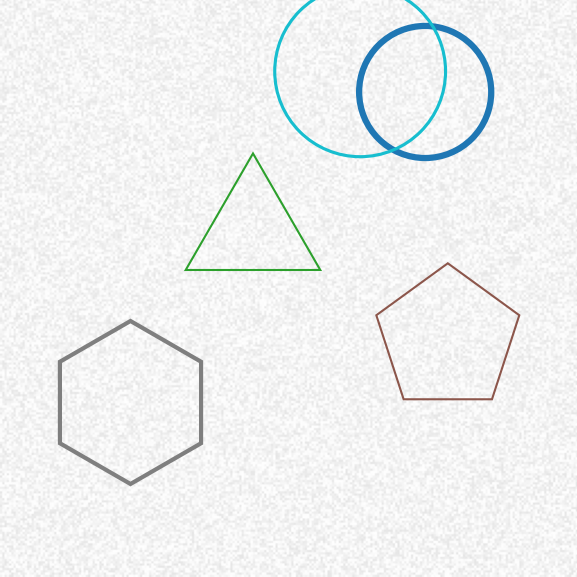[{"shape": "circle", "thickness": 3, "radius": 0.57, "center": [0.736, 0.84]}, {"shape": "triangle", "thickness": 1, "radius": 0.67, "center": [0.438, 0.599]}, {"shape": "pentagon", "thickness": 1, "radius": 0.65, "center": [0.775, 0.413]}, {"shape": "hexagon", "thickness": 2, "radius": 0.71, "center": [0.226, 0.302]}, {"shape": "circle", "thickness": 1.5, "radius": 0.74, "center": [0.624, 0.876]}]